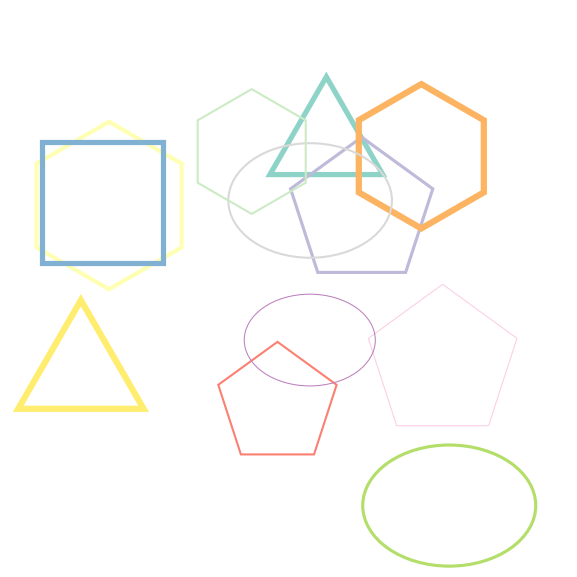[{"shape": "triangle", "thickness": 2.5, "radius": 0.56, "center": [0.565, 0.753]}, {"shape": "hexagon", "thickness": 2, "radius": 0.73, "center": [0.189, 0.643]}, {"shape": "pentagon", "thickness": 1.5, "radius": 0.65, "center": [0.626, 0.632]}, {"shape": "pentagon", "thickness": 1, "radius": 0.54, "center": [0.48, 0.299]}, {"shape": "square", "thickness": 2.5, "radius": 0.52, "center": [0.177, 0.649]}, {"shape": "hexagon", "thickness": 3, "radius": 0.62, "center": [0.73, 0.729]}, {"shape": "oval", "thickness": 1.5, "radius": 0.75, "center": [0.778, 0.124]}, {"shape": "pentagon", "thickness": 0.5, "radius": 0.68, "center": [0.766, 0.371]}, {"shape": "oval", "thickness": 1, "radius": 0.71, "center": [0.537, 0.652]}, {"shape": "oval", "thickness": 0.5, "radius": 0.57, "center": [0.536, 0.41]}, {"shape": "hexagon", "thickness": 1, "radius": 0.54, "center": [0.436, 0.737]}, {"shape": "triangle", "thickness": 3, "radius": 0.63, "center": [0.14, 0.354]}]